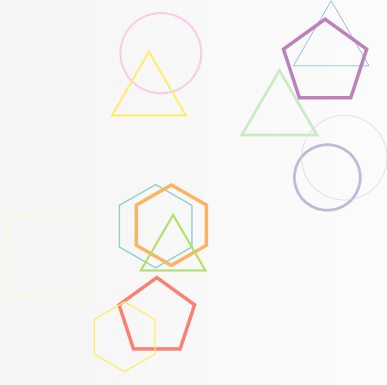[{"shape": "hexagon", "thickness": 1, "radius": 0.54, "center": [0.402, 0.413]}, {"shape": "square", "thickness": 0.5, "radius": 0.52, "center": [0.127, 0.335]}, {"shape": "circle", "thickness": 2, "radius": 0.43, "center": [0.845, 0.539]}, {"shape": "pentagon", "thickness": 2.5, "radius": 0.51, "center": [0.405, 0.177]}, {"shape": "triangle", "thickness": 0.5, "radius": 0.56, "center": [0.855, 0.885]}, {"shape": "hexagon", "thickness": 2.5, "radius": 0.52, "center": [0.442, 0.415]}, {"shape": "triangle", "thickness": 1.5, "radius": 0.48, "center": [0.447, 0.346]}, {"shape": "circle", "thickness": 1.5, "radius": 0.52, "center": [0.415, 0.862]}, {"shape": "circle", "thickness": 0.5, "radius": 0.55, "center": [0.888, 0.59]}, {"shape": "pentagon", "thickness": 2.5, "radius": 0.56, "center": [0.839, 0.837]}, {"shape": "triangle", "thickness": 2, "radius": 0.56, "center": [0.721, 0.705]}, {"shape": "triangle", "thickness": 1.5, "radius": 0.55, "center": [0.384, 0.755]}, {"shape": "hexagon", "thickness": 1, "radius": 0.45, "center": [0.321, 0.125]}]